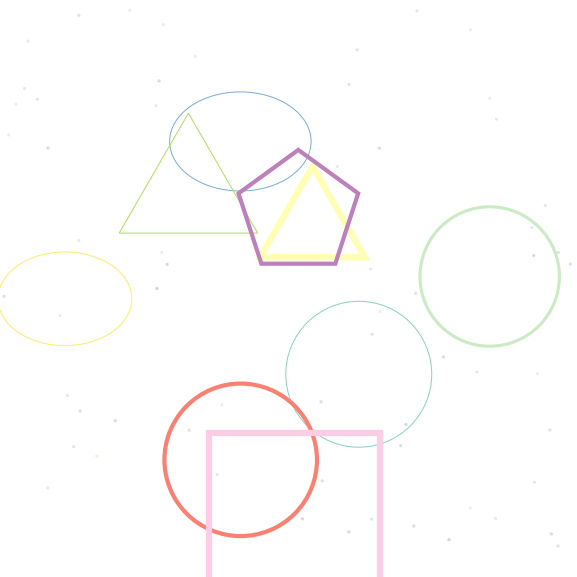[{"shape": "circle", "thickness": 0.5, "radius": 0.63, "center": [0.621, 0.351]}, {"shape": "triangle", "thickness": 3, "radius": 0.52, "center": [0.541, 0.606]}, {"shape": "circle", "thickness": 2, "radius": 0.66, "center": [0.417, 0.203]}, {"shape": "oval", "thickness": 0.5, "radius": 0.61, "center": [0.416, 0.754]}, {"shape": "triangle", "thickness": 0.5, "radius": 0.69, "center": [0.326, 0.665]}, {"shape": "square", "thickness": 3, "radius": 0.74, "center": [0.509, 0.101]}, {"shape": "pentagon", "thickness": 2, "radius": 0.54, "center": [0.517, 0.631]}, {"shape": "circle", "thickness": 1.5, "radius": 0.6, "center": [0.848, 0.52]}, {"shape": "oval", "thickness": 0.5, "radius": 0.58, "center": [0.112, 0.482]}]